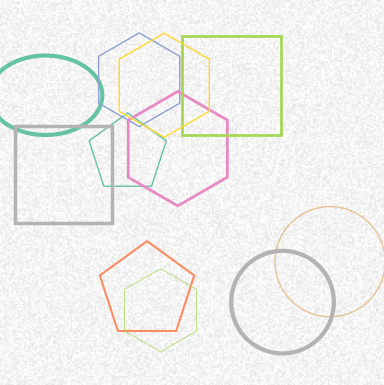[{"shape": "oval", "thickness": 3, "radius": 0.74, "center": [0.118, 0.753]}, {"shape": "pentagon", "thickness": 1, "radius": 0.53, "center": [0.332, 0.602]}, {"shape": "pentagon", "thickness": 1.5, "radius": 0.64, "center": [0.382, 0.245]}, {"shape": "hexagon", "thickness": 1, "radius": 0.61, "center": [0.362, 0.793]}, {"shape": "hexagon", "thickness": 2, "radius": 0.74, "center": [0.462, 0.614]}, {"shape": "square", "thickness": 2, "radius": 0.64, "center": [0.601, 0.777]}, {"shape": "hexagon", "thickness": 0.5, "radius": 0.54, "center": [0.417, 0.194]}, {"shape": "hexagon", "thickness": 1, "radius": 0.68, "center": [0.427, 0.779]}, {"shape": "circle", "thickness": 1, "radius": 0.72, "center": [0.857, 0.32]}, {"shape": "square", "thickness": 2.5, "radius": 0.63, "center": [0.164, 0.548]}, {"shape": "circle", "thickness": 3, "radius": 0.67, "center": [0.734, 0.215]}]